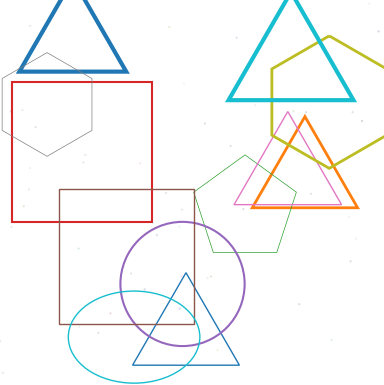[{"shape": "triangle", "thickness": 1, "radius": 0.8, "center": [0.483, 0.132]}, {"shape": "triangle", "thickness": 3, "radius": 0.8, "center": [0.189, 0.894]}, {"shape": "triangle", "thickness": 2, "radius": 0.79, "center": [0.792, 0.539]}, {"shape": "pentagon", "thickness": 0.5, "radius": 0.7, "center": [0.636, 0.458]}, {"shape": "square", "thickness": 1.5, "radius": 0.91, "center": [0.213, 0.605]}, {"shape": "circle", "thickness": 1.5, "radius": 0.81, "center": [0.474, 0.262]}, {"shape": "square", "thickness": 1, "radius": 0.87, "center": [0.329, 0.334]}, {"shape": "triangle", "thickness": 1, "radius": 0.81, "center": [0.748, 0.549]}, {"shape": "hexagon", "thickness": 0.5, "radius": 0.67, "center": [0.122, 0.729]}, {"shape": "hexagon", "thickness": 2, "radius": 0.86, "center": [0.855, 0.735]}, {"shape": "triangle", "thickness": 3, "radius": 0.94, "center": [0.756, 0.834]}, {"shape": "oval", "thickness": 1, "radius": 0.85, "center": [0.348, 0.124]}]